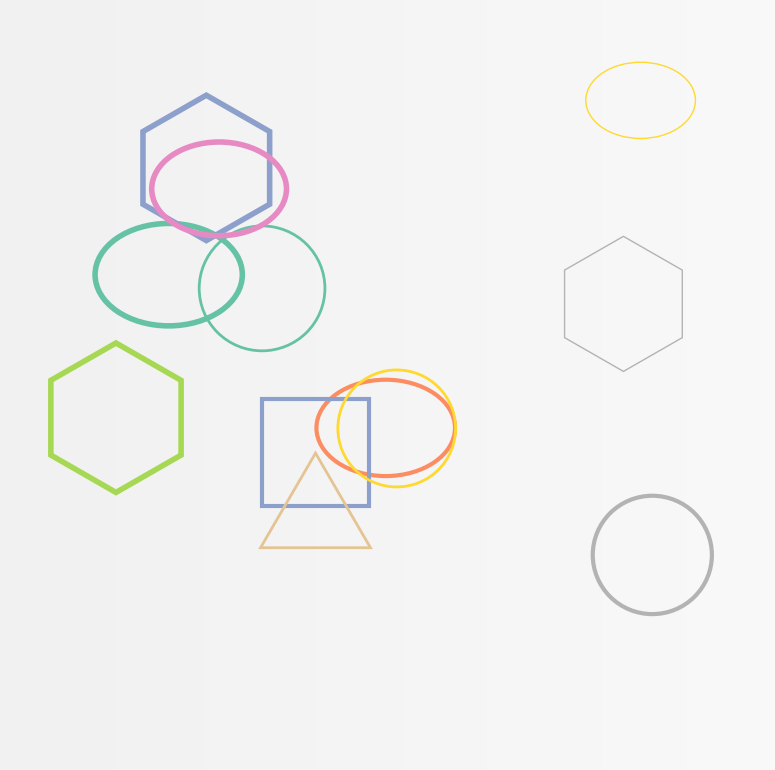[{"shape": "oval", "thickness": 2, "radius": 0.48, "center": [0.218, 0.643]}, {"shape": "circle", "thickness": 1, "radius": 0.41, "center": [0.338, 0.625]}, {"shape": "oval", "thickness": 1.5, "radius": 0.45, "center": [0.498, 0.444]}, {"shape": "square", "thickness": 1.5, "radius": 0.35, "center": [0.407, 0.413]}, {"shape": "hexagon", "thickness": 2, "radius": 0.47, "center": [0.266, 0.782]}, {"shape": "oval", "thickness": 2, "radius": 0.43, "center": [0.283, 0.755]}, {"shape": "hexagon", "thickness": 2, "radius": 0.49, "center": [0.15, 0.458]}, {"shape": "circle", "thickness": 1, "radius": 0.38, "center": [0.512, 0.444]}, {"shape": "oval", "thickness": 0.5, "radius": 0.35, "center": [0.827, 0.87]}, {"shape": "triangle", "thickness": 1, "radius": 0.41, "center": [0.407, 0.33]}, {"shape": "circle", "thickness": 1.5, "radius": 0.38, "center": [0.842, 0.279]}, {"shape": "hexagon", "thickness": 0.5, "radius": 0.44, "center": [0.804, 0.605]}]